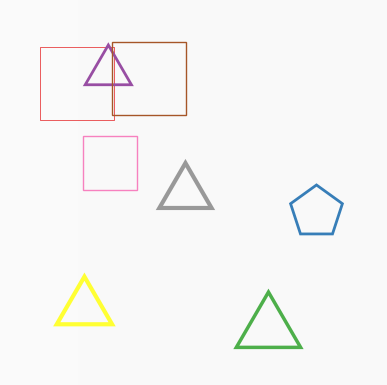[{"shape": "square", "thickness": 0.5, "radius": 0.47, "center": [0.199, 0.784]}, {"shape": "pentagon", "thickness": 2, "radius": 0.35, "center": [0.817, 0.449]}, {"shape": "triangle", "thickness": 2.5, "radius": 0.48, "center": [0.693, 0.146]}, {"shape": "triangle", "thickness": 2, "radius": 0.34, "center": [0.28, 0.814]}, {"shape": "triangle", "thickness": 3, "radius": 0.41, "center": [0.218, 0.199]}, {"shape": "square", "thickness": 1, "radius": 0.48, "center": [0.385, 0.796]}, {"shape": "square", "thickness": 1, "radius": 0.35, "center": [0.284, 0.577]}, {"shape": "triangle", "thickness": 3, "radius": 0.39, "center": [0.479, 0.499]}]